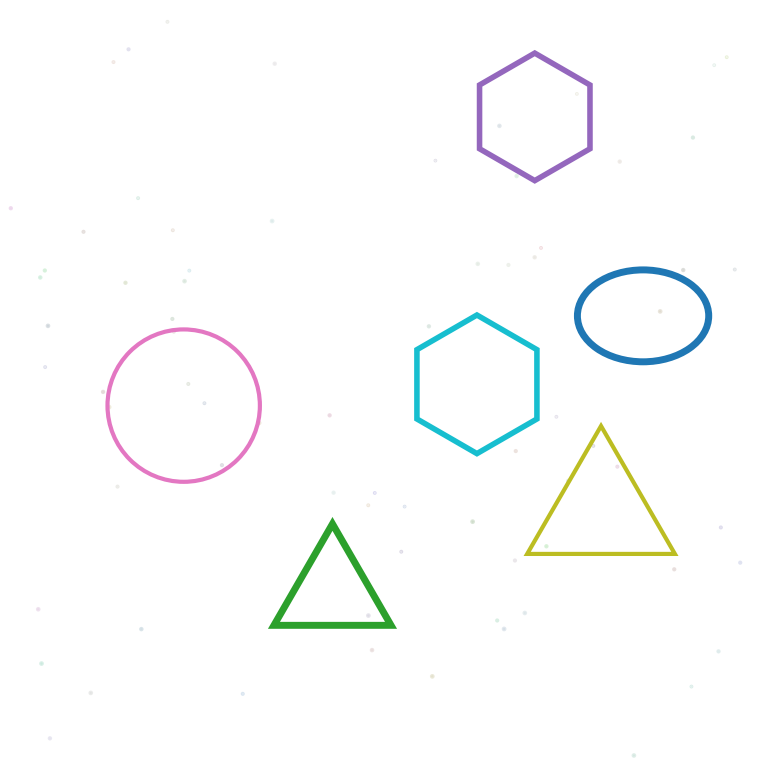[{"shape": "oval", "thickness": 2.5, "radius": 0.43, "center": [0.835, 0.59]}, {"shape": "triangle", "thickness": 2.5, "radius": 0.44, "center": [0.432, 0.232]}, {"shape": "hexagon", "thickness": 2, "radius": 0.41, "center": [0.694, 0.848]}, {"shape": "circle", "thickness": 1.5, "radius": 0.49, "center": [0.239, 0.473]}, {"shape": "triangle", "thickness": 1.5, "radius": 0.55, "center": [0.781, 0.336]}, {"shape": "hexagon", "thickness": 2, "radius": 0.45, "center": [0.619, 0.501]}]